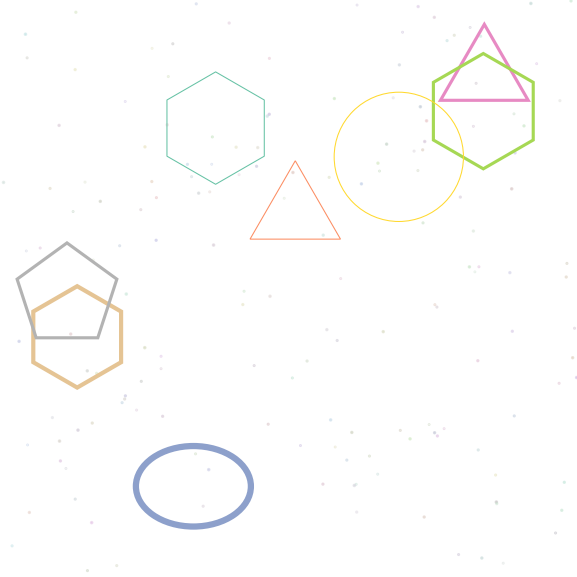[{"shape": "hexagon", "thickness": 0.5, "radius": 0.49, "center": [0.373, 0.777]}, {"shape": "triangle", "thickness": 0.5, "radius": 0.45, "center": [0.511, 0.63]}, {"shape": "oval", "thickness": 3, "radius": 0.5, "center": [0.335, 0.157]}, {"shape": "triangle", "thickness": 1.5, "radius": 0.44, "center": [0.839, 0.869]}, {"shape": "hexagon", "thickness": 1.5, "radius": 0.5, "center": [0.837, 0.807]}, {"shape": "circle", "thickness": 0.5, "radius": 0.56, "center": [0.691, 0.728]}, {"shape": "hexagon", "thickness": 2, "radius": 0.44, "center": [0.134, 0.416]}, {"shape": "pentagon", "thickness": 1.5, "radius": 0.45, "center": [0.116, 0.488]}]